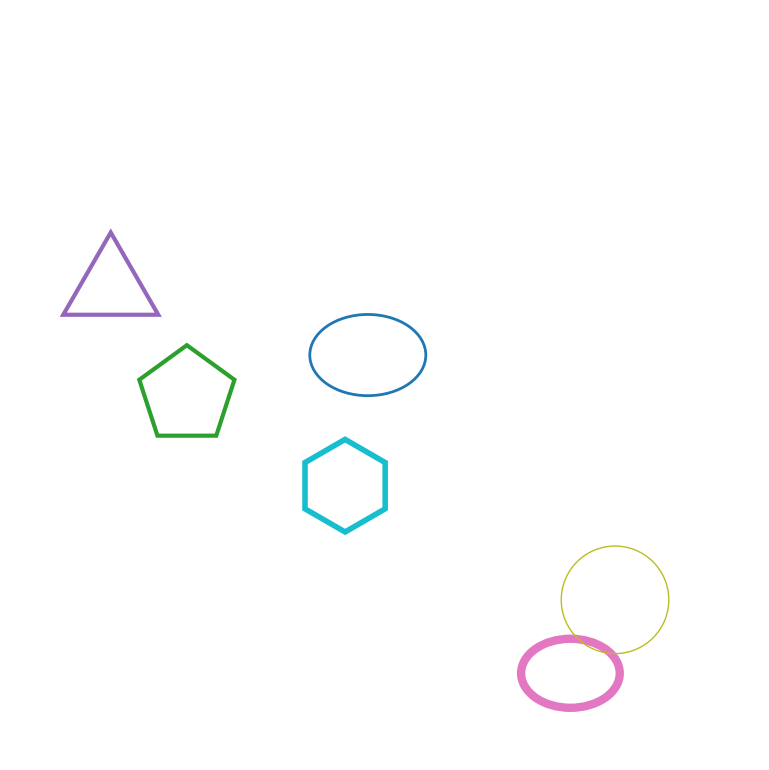[{"shape": "oval", "thickness": 1, "radius": 0.38, "center": [0.478, 0.539]}, {"shape": "pentagon", "thickness": 1.5, "radius": 0.32, "center": [0.243, 0.487]}, {"shape": "triangle", "thickness": 1.5, "radius": 0.36, "center": [0.144, 0.627]}, {"shape": "oval", "thickness": 3, "radius": 0.32, "center": [0.741, 0.126]}, {"shape": "circle", "thickness": 0.5, "radius": 0.35, "center": [0.799, 0.221]}, {"shape": "hexagon", "thickness": 2, "radius": 0.3, "center": [0.448, 0.369]}]